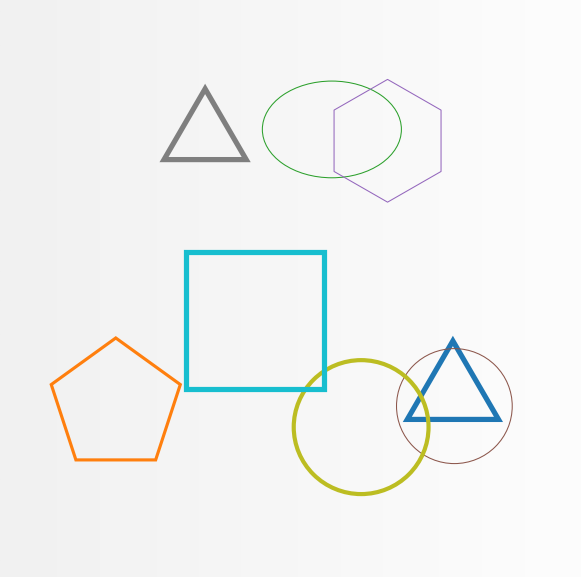[{"shape": "triangle", "thickness": 2.5, "radius": 0.45, "center": [0.779, 0.318]}, {"shape": "pentagon", "thickness": 1.5, "radius": 0.58, "center": [0.199, 0.297]}, {"shape": "oval", "thickness": 0.5, "radius": 0.6, "center": [0.571, 0.775]}, {"shape": "hexagon", "thickness": 0.5, "radius": 0.53, "center": [0.667, 0.755]}, {"shape": "circle", "thickness": 0.5, "radius": 0.5, "center": [0.782, 0.296]}, {"shape": "triangle", "thickness": 2.5, "radius": 0.41, "center": [0.353, 0.764]}, {"shape": "circle", "thickness": 2, "radius": 0.58, "center": [0.621, 0.26]}, {"shape": "square", "thickness": 2.5, "radius": 0.59, "center": [0.438, 0.444]}]